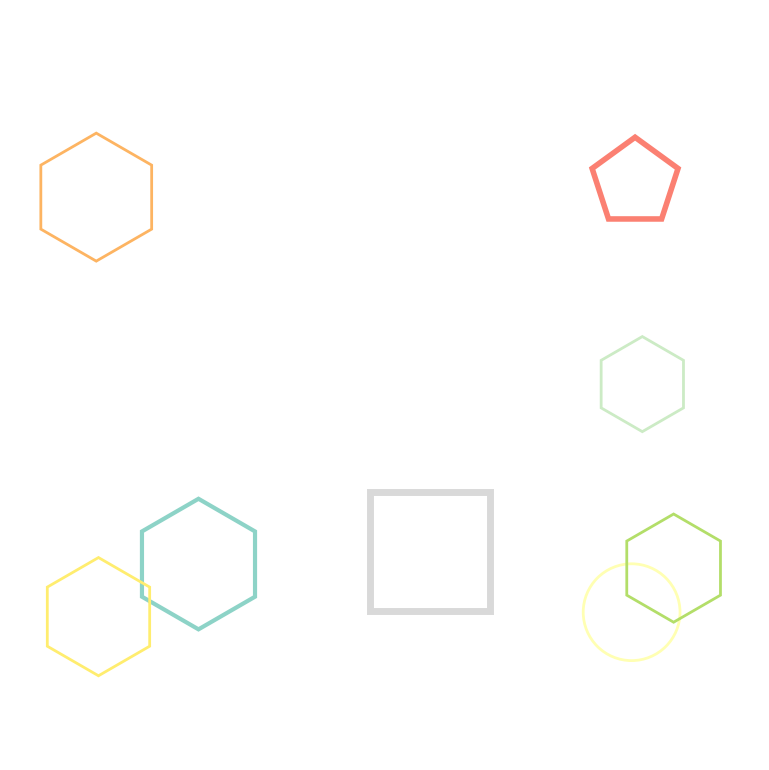[{"shape": "hexagon", "thickness": 1.5, "radius": 0.42, "center": [0.258, 0.267]}, {"shape": "circle", "thickness": 1, "radius": 0.31, "center": [0.82, 0.205]}, {"shape": "pentagon", "thickness": 2, "radius": 0.29, "center": [0.825, 0.763]}, {"shape": "hexagon", "thickness": 1, "radius": 0.42, "center": [0.125, 0.744]}, {"shape": "hexagon", "thickness": 1, "radius": 0.35, "center": [0.875, 0.262]}, {"shape": "square", "thickness": 2.5, "radius": 0.39, "center": [0.559, 0.284]}, {"shape": "hexagon", "thickness": 1, "radius": 0.31, "center": [0.834, 0.501]}, {"shape": "hexagon", "thickness": 1, "radius": 0.38, "center": [0.128, 0.199]}]